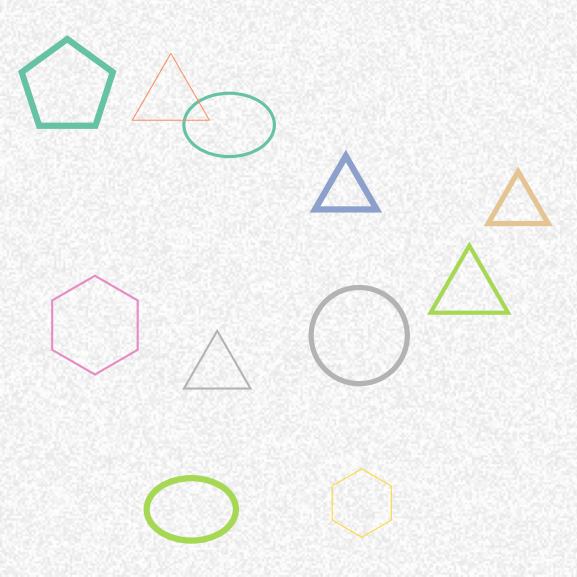[{"shape": "oval", "thickness": 1.5, "radius": 0.39, "center": [0.397, 0.783]}, {"shape": "pentagon", "thickness": 3, "radius": 0.41, "center": [0.117, 0.848]}, {"shape": "triangle", "thickness": 0.5, "radius": 0.39, "center": [0.296, 0.83]}, {"shape": "triangle", "thickness": 3, "radius": 0.31, "center": [0.599, 0.667]}, {"shape": "hexagon", "thickness": 1, "radius": 0.43, "center": [0.164, 0.436]}, {"shape": "oval", "thickness": 3, "radius": 0.39, "center": [0.331, 0.117]}, {"shape": "triangle", "thickness": 2, "radius": 0.39, "center": [0.813, 0.496]}, {"shape": "hexagon", "thickness": 0.5, "radius": 0.3, "center": [0.626, 0.128]}, {"shape": "triangle", "thickness": 2.5, "radius": 0.3, "center": [0.897, 0.642]}, {"shape": "circle", "thickness": 2.5, "radius": 0.42, "center": [0.622, 0.418]}, {"shape": "triangle", "thickness": 1, "radius": 0.33, "center": [0.376, 0.36]}]